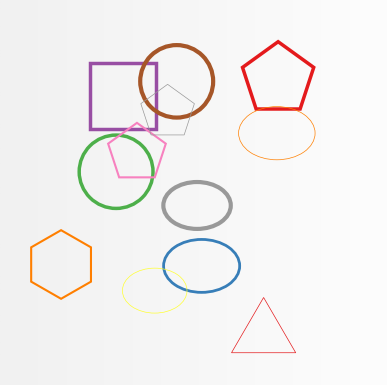[{"shape": "triangle", "thickness": 0.5, "radius": 0.48, "center": [0.68, 0.132]}, {"shape": "pentagon", "thickness": 2.5, "radius": 0.48, "center": [0.718, 0.795]}, {"shape": "oval", "thickness": 2, "radius": 0.49, "center": [0.52, 0.309]}, {"shape": "circle", "thickness": 2.5, "radius": 0.48, "center": [0.3, 0.554]}, {"shape": "square", "thickness": 2.5, "radius": 0.43, "center": [0.318, 0.75]}, {"shape": "hexagon", "thickness": 1.5, "radius": 0.45, "center": [0.158, 0.313]}, {"shape": "oval", "thickness": 0.5, "radius": 0.49, "center": [0.714, 0.654]}, {"shape": "oval", "thickness": 0.5, "radius": 0.42, "center": [0.399, 0.245]}, {"shape": "circle", "thickness": 3, "radius": 0.47, "center": [0.456, 0.789]}, {"shape": "pentagon", "thickness": 1.5, "radius": 0.39, "center": [0.353, 0.603]}, {"shape": "oval", "thickness": 3, "radius": 0.44, "center": [0.509, 0.466]}, {"shape": "pentagon", "thickness": 0.5, "radius": 0.36, "center": [0.433, 0.708]}]